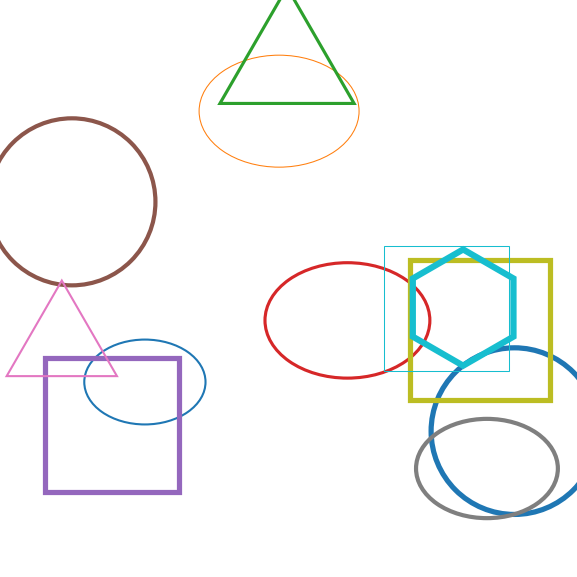[{"shape": "circle", "thickness": 2.5, "radius": 0.72, "center": [0.891, 0.253]}, {"shape": "oval", "thickness": 1, "radius": 0.52, "center": [0.251, 0.338]}, {"shape": "oval", "thickness": 0.5, "radius": 0.69, "center": [0.483, 0.807]}, {"shape": "triangle", "thickness": 1.5, "radius": 0.67, "center": [0.497, 0.887]}, {"shape": "oval", "thickness": 1.5, "radius": 0.71, "center": [0.602, 0.444]}, {"shape": "square", "thickness": 2.5, "radius": 0.58, "center": [0.195, 0.263]}, {"shape": "circle", "thickness": 2, "radius": 0.72, "center": [0.125, 0.65]}, {"shape": "triangle", "thickness": 1, "radius": 0.55, "center": [0.107, 0.403]}, {"shape": "oval", "thickness": 2, "radius": 0.61, "center": [0.843, 0.188]}, {"shape": "square", "thickness": 2.5, "radius": 0.61, "center": [0.832, 0.427]}, {"shape": "hexagon", "thickness": 3, "radius": 0.5, "center": [0.802, 0.467]}, {"shape": "square", "thickness": 0.5, "radius": 0.54, "center": [0.774, 0.465]}]